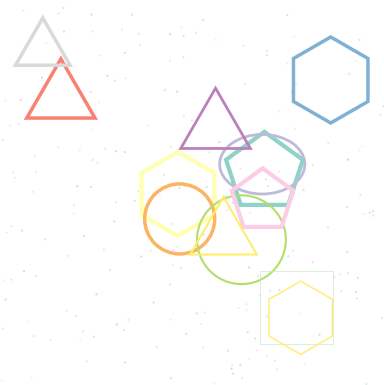[{"shape": "pentagon", "thickness": 3, "radius": 0.52, "center": [0.687, 0.553]}, {"shape": "hexagon", "thickness": 3, "radius": 0.55, "center": [0.462, 0.496]}, {"shape": "oval", "thickness": 2, "radius": 0.55, "center": [0.681, 0.573]}, {"shape": "triangle", "thickness": 2.5, "radius": 0.51, "center": [0.158, 0.745]}, {"shape": "hexagon", "thickness": 2.5, "radius": 0.56, "center": [0.859, 0.792]}, {"shape": "circle", "thickness": 2.5, "radius": 0.45, "center": [0.467, 0.431]}, {"shape": "circle", "thickness": 1.5, "radius": 0.58, "center": [0.627, 0.377]}, {"shape": "pentagon", "thickness": 3, "radius": 0.42, "center": [0.682, 0.479]}, {"shape": "triangle", "thickness": 2.5, "radius": 0.41, "center": [0.111, 0.872]}, {"shape": "triangle", "thickness": 2, "radius": 0.52, "center": [0.56, 0.667]}, {"shape": "square", "thickness": 0.5, "radius": 0.47, "center": [0.769, 0.201]}, {"shape": "hexagon", "thickness": 1, "radius": 0.48, "center": [0.781, 0.175]}, {"shape": "triangle", "thickness": 1.5, "radius": 0.5, "center": [0.581, 0.389]}]